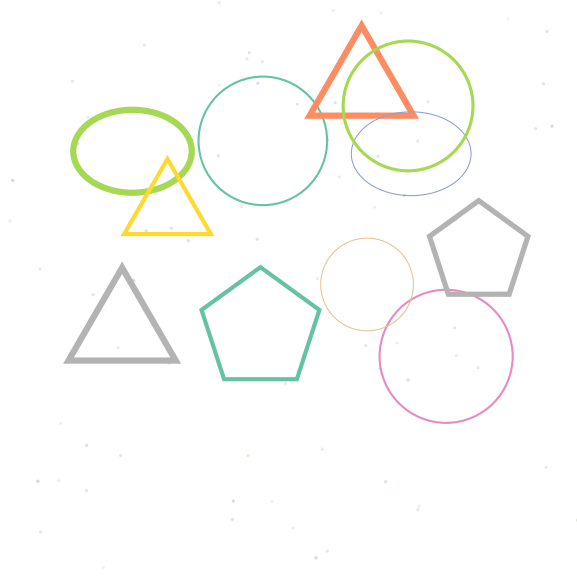[{"shape": "circle", "thickness": 1, "radius": 0.56, "center": [0.455, 0.755]}, {"shape": "pentagon", "thickness": 2, "radius": 0.54, "center": [0.451, 0.429]}, {"shape": "triangle", "thickness": 3, "radius": 0.52, "center": [0.626, 0.851]}, {"shape": "oval", "thickness": 0.5, "radius": 0.52, "center": [0.712, 0.733]}, {"shape": "circle", "thickness": 1, "radius": 0.58, "center": [0.772, 0.382]}, {"shape": "oval", "thickness": 3, "radius": 0.51, "center": [0.229, 0.737]}, {"shape": "circle", "thickness": 1.5, "radius": 0.56, "center": [0.707, 0.816]}, {"shape": "triangle", "thickness": 2, "radius": 0.43, "center": [0.29, 0.637]}, {"shape": "circle", "thickness": 0.5, "radius": 0.4, "center": [0.636, 0.507]}, {"shape": "triangle", "thickness": 3, "radius": 0.54, "center": [0.211, 0.428]}, {"shape": "pentagon", "thickness": 2.5, "radius": 0.45, "center": [0.829, 0.562]}]